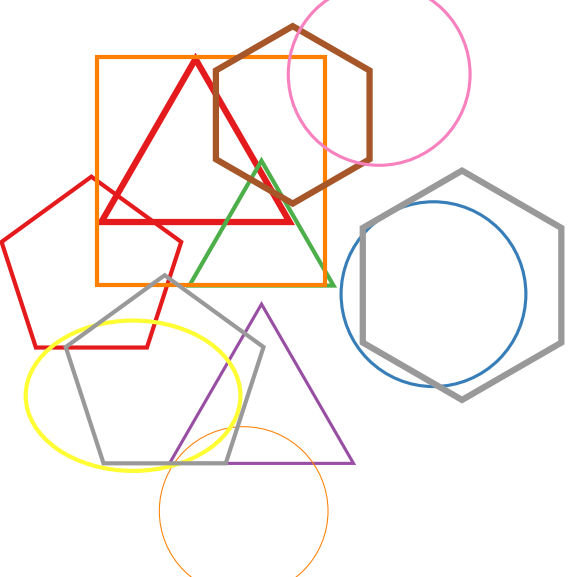[{"shape": "pentagon", "thickness": 2, "radius": 0.82, "center": [0.158, 0.53]}, {"shape": "triangle", "thickness": 3, "radius": 0.94, "center": [0.339, 0.709]}, {"shape": "circle", "thickness": 1.5, "radius": 0.8, "center": [0.751, 0.49]}, {"shape": "triangle", "thickness": 2, "radius": 0.72, "center": [0.453, 0.577]}, {"shape": "triangle", "thickness": 1.5, "radius": 0.92, "center": [0.453, 0.289]}, {"shape": "square", "thickness": 2, "radius": 0.99, "center": [0.366, 0.703]}, {"shape": "circle", "thickness": 0.5, "radius": 0.73, "center": [0.422, 0.114]}, {"shape": "oval", "thickness": 2, "radius": 0.93, "center": [0.23, 0.314]}, {"shape": "hexagon", "thickness": 3, "radius": 0.77, "center": [0.507, 0.8]}, {"shape": "circle", "thickness": 1.5, "radius": 0.79, "center": [0.657, 0.87]}, {"shape": "hexagon", "thickness": 3, "radius": 0.99, "center": [0.8, 0.505]}, {"shape": "pentagon", "thickness": 2, "radius": 0.9, "center": [0.285, 0.343]}]